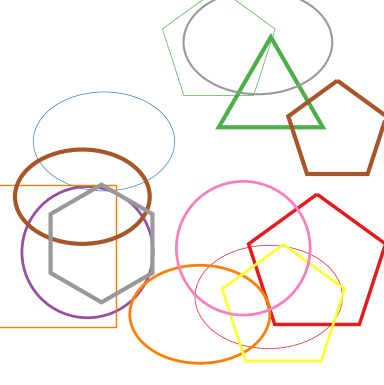[{"shape": "oval", "thickness": 0.5, "radius": 0.96, "center": [0.698, 0.229]}, {"shape": "pentagon", "thickness": 2.5, "radius": 0.94, "center": [0.824, 0.309]}, {"shape": "oval", "thickness": 0.5, "radius": 0.92, "center": [0.27, 0.633]}, {"shape": "triangle", "thickness": 3, "radius": 0.78, "center": [0.703, 0.747]}, {"shape": "pentagon", "thickness": 0.5, "radius": 0.77, "center": [0.568, 0.877]}, {"shape": "circle", "thickness": 2, "radius": 0.85, "center": [0.227, 0.345]}, {"shape": "oval", "thickness": 2, "radius": 0.91, "center": [0.519, 0.184]}, {"shape": "square", "thickness": 1, "radius": 0.92, "center": [0.117, 0.335]}, {"shape": "pentagon", "thickness": 2, "radius": 0.84, "center": [0.736, 0.198]}, {"shape": "pentagon", "thickness": 3, "radius": 0.67, "center": [0.876, 0.657]}, {"shape": "oval", "thickness": 3, "radius": 0.87, "center": [0.214, 0.489]}, {"shape": "circle", "thickness": 2, "radius": 0.87, "center": [0.632, 0.355]}, {"shape": "hexagon", "thickness": 3, "radius": 0.76, "center": [0.264, 0.368]}, {"shape": "oval", "thickness": 1.5, "radius": 0.97, "center": [0.67, 0.89]}]